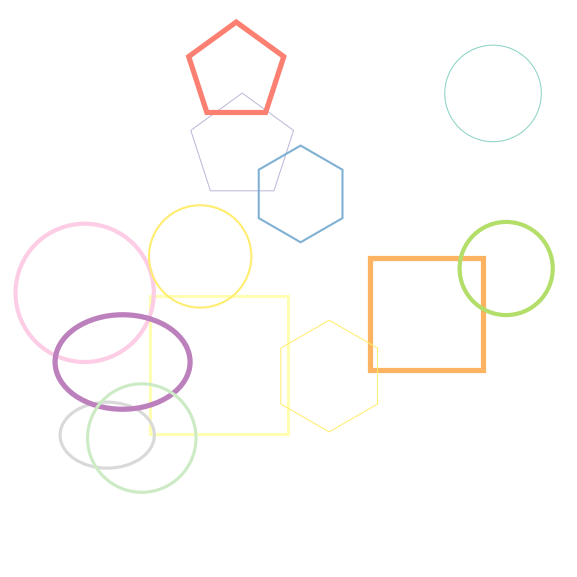[{"shape": "circle", "thickness": 0.5, "radius": 0.42, "center": [0.854, 0.837]}, {"shape": "square", "thickness": 1.5, "radius": 0.6, "center": [0.38, 0.367]}, {"shape": "pentagon", "thickness": 0.5, "radius": 0.47, "center": [0.419, 0.744]}, {"shape": "pentagon", "thickness": 2.5, "radius": 0.43, "center": [0.409, 0.874]}, {"shape": "hexagon", "thickness": 1, "radius": 0.42, "center": [0.521, 0.663]}, {"shape": "square", "thickness": 2.5, "radius": 0.49, "center": [0.739, 0.455]}, {"shape": "circle", "thickness": 2, "radius": 0.4, "center": [0.876, 0.534]}, {"shape": "circle", "thickness": 2, "radius": 0.6, "center": [0.147, 0.492]}, {"shape": "oval", "thickness": 1.5, "radius": 0.41, "center": [0.186, 0.246]}, {"shape": "oval", "thickness": 2.5, "radius": 0.58, "center": [0.212, 0.372]}, {"shape": "circle", "thickness": 1.5, "radius": 0.47, "center": [0.245, 0.241]}, {"shape": "circle", "thickness": 1, "radius": 0.44, "center": [0.347, 0.555]}, {"shape": "hexagon", "thickness": 0.5, "radius": 0.48, "center": [0.57, 0.348]}]